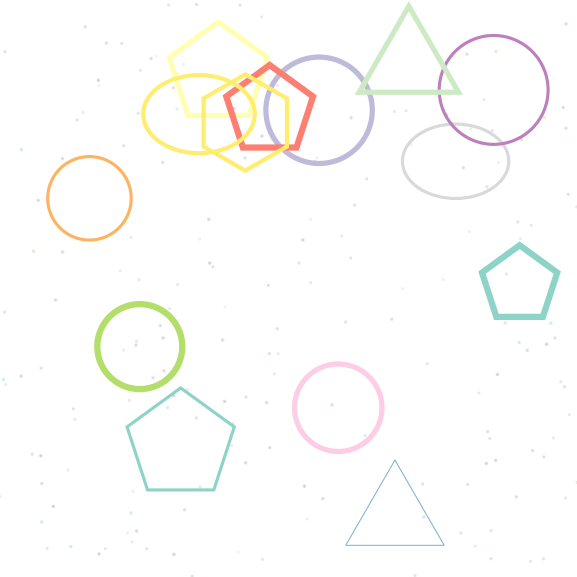[{"shape": "pentagon", "thickness": 1.5, "radius": 0.49, "center": [0.313, 0.23]}, {"shape": "pentagon", "thickness": 3, "radius": 0.34, "center": [0.9, 0.506]}, {"shape": "pentagon", "thickness": 2.5, "radius": 0.45, "center": [0.378, 0.872]}, {"shape": "circle", "thickness": 2.5, "radius": 0.46, "center": [0.553, 0.808]}, {"shape": "pentagon", "thickness": 3, "radius": 0.39, "center": [0.467, 0.808]}, {"shape": "triangle", "thickness": 0.5, "radius": 0.49, "center": [0.684, 0.104]}, {"shape": "circle", "thickness": 1.5, "radius": 0.36, "center": [0.155, 0.656]}, {"shape": "circle", "thickness": 3, "radius": 0.37, "center": [0.242, 0.399]}, {"shape": "circle", "thickness": 2.5, "radius": 0.38, "center": [0.586, 0.293]}, {"shape": "oval", "thickness": 1.5, "radius": 0.46, "center": [0.789, 0.72]}, {"shape": "circle", "thickness": 1.5, "radius": 0.47, "center": [0.855, 0.843]}, {"shape": "triangle", "thickness": 2.5, "radius": 0.5, "center": [0.708, 0.889]}, {"shape": "hexagon", "thickness": 2, "radius": 0.42, "center": [0.425, 0.787]}, {"shape": "oval", "thickness": 2, "radius": 0.48, "center": [0.345, 0.802]}]